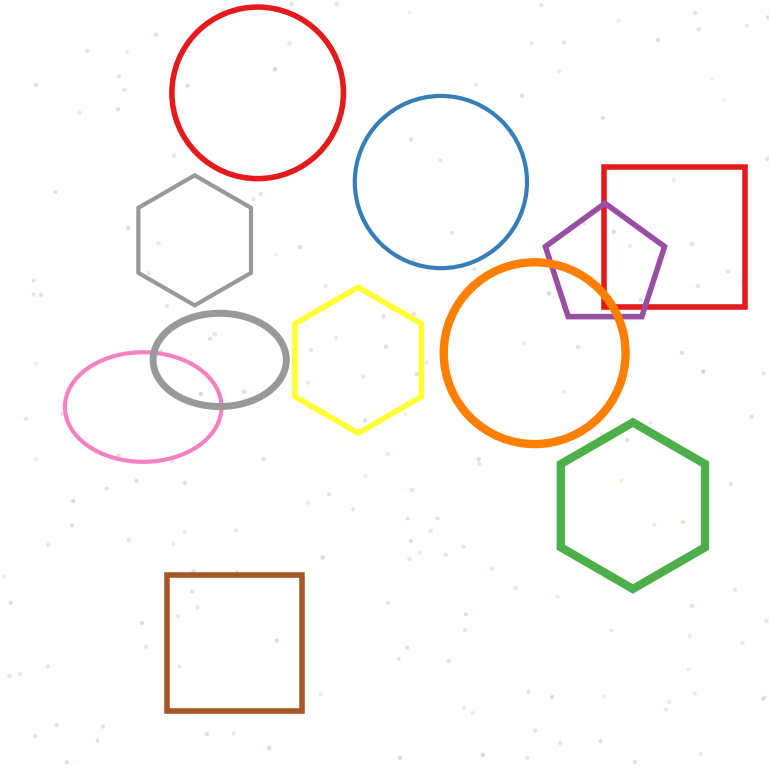[{"shape": "square", "thickness": 2, "radius": 0.46, "center": [0.876, 0.692]}, {"shape": "circle", "thickness": 2, "radius": 0.56, "center": [0.335, 0.879]}, {"shape": "circle", "thickness": 1.5, "radius": 0.56, "center": [0.573, 0.764]}, {"shape": "hexagon", "thickness": 3, "radius": 0.54, "center": [0.822, 0.343]}, {"shape": "pentagon", "thickness": 2, "radius": 0.41, "center": [0.786, 0.655]}, {"shape": "circle", "thickness": 3, "radius": 0.59, "center": [0.694, 0.541]}, {"shape": "hexagon", "thickness": 2, "radius": 0.47, "center": [0.465, 0.532]}, {"shape": "square", "thickness": 2, "radius": 0.44, "center": [0.304, 0.165]}, {"shape": "oval", "thickness": 1.5, "radius": 0.51, "center": [0.186, 0.471]}, {"shape": "oval", "thickness": 2.5, "radius": 0.43, "center": [0.285, 0.533]}, {"shape": "hexagon", "thickness": 1.5, "radius": 0.42, "center": [0.253, 0.688]}]